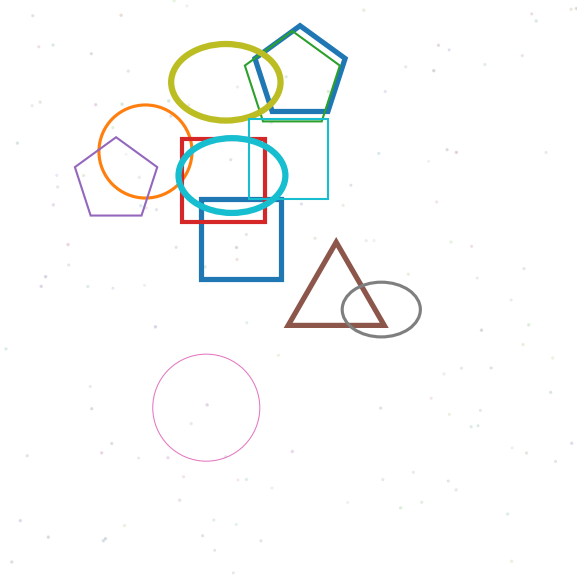[{"shape": "square", "thickness": 2.5, "radius": 0.35, "center": [0.417, 0.585]}, {"shape": "pentagon", "thickness": 2.5, "radius": 0.41, "center": [0.52, 0.873]}, {"shape": "circle", "thickness": 1.5, "radius": 0.4, "center": [0.252, 0.737]}, {"shape": "pentagon", "thickness": 1, "radius": 0.43, "center": [0.506, 0.859]}, {"shape": "square", "thickness": 2, "radius": 0.36, "center": [0.386, 0.686]}, {"shape": "pentagon", "thickness": 1, "radius": 0.37, "center": [0.201, 0.687]}, {"shape": "triangle", "thickness": 2.5, "radius": 0.48, "center": [0.582, 0.484]}, {"shape": "circle", "thickness": 0.5, "radius": 0.46, "center": [0.357, 0.293]}, {"shape": "oval", "thickness": 1.5, "radius": 0.34, "center": [0.66, 0.463]}, {"shape": "oval", "thickness": 3, "radius": 0.47, "center": [0.391, 0.857]}, {"shape": "square", "thickness": 1, "radius": 0.35, "center": [0.499, 0.724]}, {"shape": "oval", "thickness": 3, "radius": 0.46, "center": [0.402, 0.695]}]